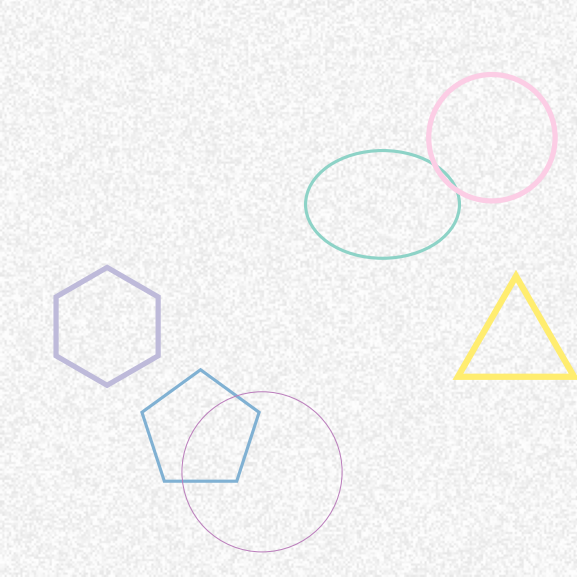[{"shape": "oval", "thickness": 1.5, "radius": 0.67, "center": [0.662, 0.645]}, {"shape": "hexagon", "thickness": 2.5, "radius": 0.51, "center": [0.185, 0.434]}, {"shape": "pentagon", "thickness": 1.5, "radius": 0.53, "center": [0.347, 0.252]}, {"shape": "circle", "thickness": 2.5, "radius": 0.55, "center": [0.852, 0.761]}, {"shape": "circle", "thickness": 0.5, "radius": 0.69, "center": [0.454, 0.182]}, {"shape": "triangle", "thickness": 3, "radius": 0.58, "center": [0.894, 0.405]}]